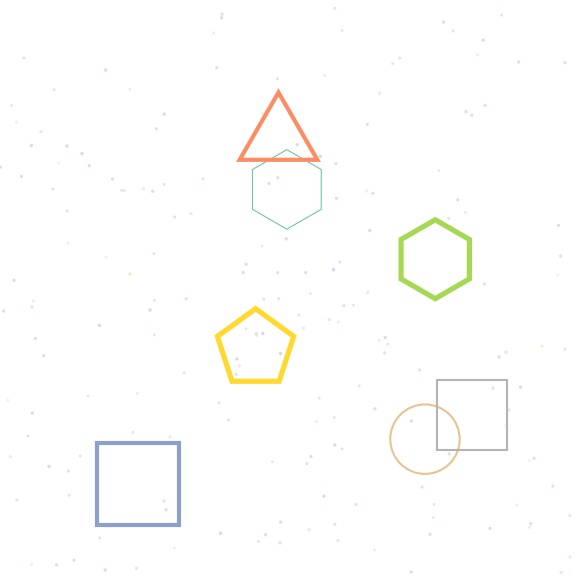[{"shape": "hexagon", "thickness": 0.5, "radius": 0.34, "center": [0.497, 0.671]}, {"shape": "triangle", "thickness": 2, "radius": 0.39, "center": [0.482, 0.761]}, {"shape": "square", "thickness": 2, "radius": 0.35, "center": [0.239, 0.161]}, {"shape": "hexagon", "thickness": 2.5, "radius": 0.34, "center": [0.754, 0.55]}, {"shape": "pentagon", "thickness": 2.5, "radius": 0.35, "center": [0.443, 0.395]}, {"shape": "circle", "thickness": 1, "radius": 0.3, "center": [0.736, 0.239]}, {"shape": "square", "thickness": 1, "radius": 0.3, "center": [0.818, 0.28]}]